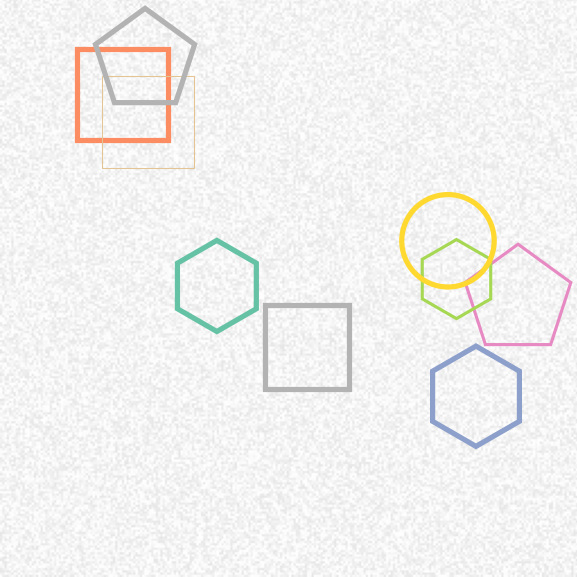[{"shape": "hexagon", "thickness": 2.5, "radius": 0.39, "center": [0.376, 0.504]}, {"shape": "square", "thickness": 2.5, "radius": 0.39, "center": [0.212, 0.835]}, {"shape": "hexagon", "thickness": 2.5, "radius": 0.43, "center": [0.824, 0.313]}, {"shape": "pentagon", "thickness": 1.5, "radius": 0.48, "center": [0.897, 0.48]}, {"shape": "hexagon", "thickness": 1.5, "radius": 0.34, "center": [0.79, 0.516]}, {"shape": "circle", "thickness": 2.5, "radius": 0.4, "center": [0.776, 0.582]}, {"shape": "square", "thickness": 0.5, "radius": 0.4, "center": [0.256, 0.788]}, {"shape": "pentagon", "thickness": 2.5, "radius": 0.45, "center": [0.251, 0.894]}, {"shape": "square", "thickness": 2.5, "radius": 0.36, "center": [0.532, 0.398]}]